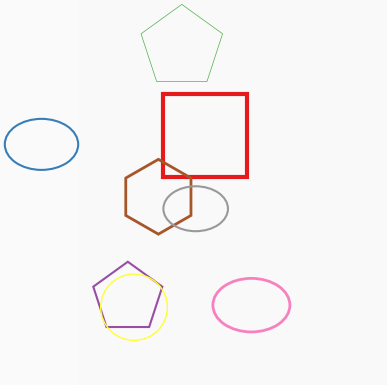[{"shape": "square", "thickness": 3, "radius": 0.54, "center": [0.529, 0.648]}, {"shape": "oval", "thickness": 1.5, "radius": 0.47, "center": [0.107, 0.625]}, {"shape": "pentagon", "thickness": 0.5, "radius": 0.55, "center": [0.469, 0.878]}, {"shape": "pentagon", "thickness": 1.5, "radius": 0.47, "center": [0.33, 0.226]}, {"shape": "circle", "thickness": 1, "radius": 0.43, "center": [0.346, 0.202]}, {"shape": "hexagon", "thickness": 2, "radius": 0.49, "center": [0.409, 0.489]}, {"shape": "oval", "thickness": 2, "radius": 0.5, "center": [0.649, 0.207]}, {"shape": "oval", "thickness": 1.5, "radius": 0.42, "center": [0.505, 0.458]}]